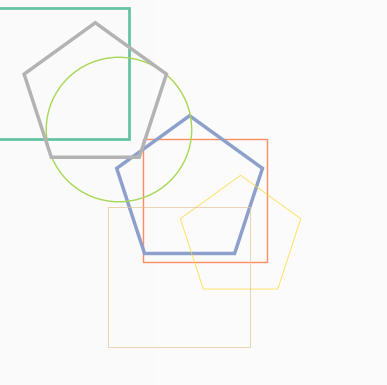[{"shape": "square", "thickness": 2, "radius": 0.85, "center": [0.162, 0.809]}, {"shape": "square", "thickness": 1, "radius": 0.8, "center": [0.529, 0.48]}, {"shape": "pentagon", "thickness": 2.5, "radius": 0.99, "center": [0.489, 0.502]}, {"shape": "circle", "thickness": 1, "radius": 0.94, "center": [0.307, 0.664]}, {"shape": "pentagon", "thickness": 0.5, "radius": 0.82, "center": [0.621, 0.381]}, {"shape": "square", "thickness": 0.5, "radius": 0.91, "center": [0.462, 0.281]}, {"shape": "pentagon", "thickness": 2.5, "radius": 0.97, "center": [0.246, 0.748]}]